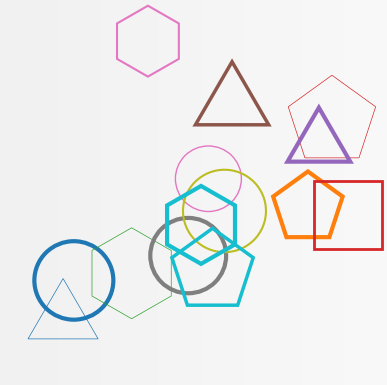[{"shape": "triangle", "thickness": 0.5, "radius": 0.52, "center": [0.163, 0.172]}, {"shape": "circle", "thickness": 3, "radius": 0.51, "center": [0.191, 0.272]}, {"shape": "pentagon", "thickness": 3, "radius": 0.47, "center": [0.795, 0.46]}, {"shape": "hexagon", "thickness": 0.5, "radius": 0.59, "center": [0.34, 0.29]}, {"shape": "pentagon", "thickness": 0.5, "radius": 0.59, "center": [0.857, 0.686]}, {"shape": "square", "thickness": 2, "radius": 0.44, "center": [0.898, 0.442]}, {"shape": "triangle", "thickness": 3, "radius": 0.47, "center": [0.823, 0.627]}, {"shape": "triangle", "thickness": 2.5, "radius": 0.55, "center": [0.599, 0.73]}, {"shape": "circle", "thickness": 1, "radius": 0.43, "center": [0.538, 0.536]}, {"shape": "hexagon", "thickness": 1.5, "radius": 0.46, "center": [0.382, 0.893]}, {"shape": "circle", "thickness": 3, "radius": 0.49, "center": [0.486, 0.336]}, {"shape": "circle", "thickness": 1.5, "radius": 0.54, "center": [0.579, 0.452]}, {"shape": "pentagon", "thickness": 2.5, "radius": 0.55, "center": [0.549, 0.297]}, {"shape": "hexagon", "thickness": 3, "radius": 0.51, "center": [0.519, 0.416]}]